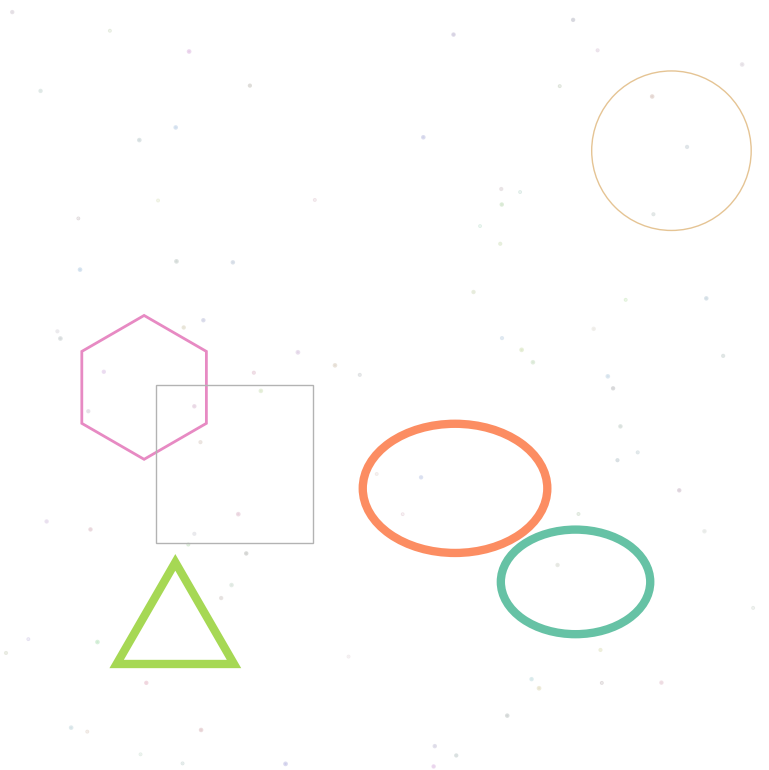[{"shape": "oval", "thickness": 3, "radius": 0.49, "center": [0.747, 0.244]}, {"shape": "oval", "thickness": 3, "radius": 0.6, "center": [0.591, 0.366]}, {"shape": "hexagon", "thickness": 1, "radius": 0.47, "center": [0.187, 0.497]}, {"shape": "triangle", "thickness": 3, "radius": 0.44, "center": [0.228, 0.182]}, {"shape": "circle", "thickness": 0.5, "radius": 0.52, "center": [0.872, 0.804]}, {"shape": "square", "thickness": 0.5, "radius": 0.51, "center": [0.304, 0.397]}]